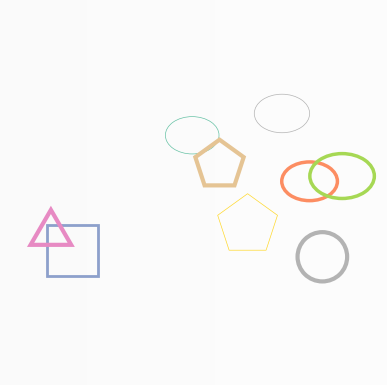[{"shape": "oval", "thickness": 0.5, "radius": 0.35, "center": [0.496, 0.649]}, {"shape": "oval", "thickness": 2.5, "radius": 0.36, "center": [0.799, 0.529]}, {"shape": "square", "thickness": 2, "radius": 0.33, "center": [0.187, 0.348]}, {"shape": "triangle", "thickness": 3, "radius": 0.3, "center": [0.131, 0.394]}, {"shape": "oval", "thickness": 2.5, "radius": 0.42, "center": [0.883, 0.543]}, {"shape": "pentagon", "thickness": 0.5, "radius": 0.41, "center": [0.639, 0.416]}, {"shape": "pentagon", "thickness": 3, "radius": 0.33, "center": [0.566, 0.572]}, {"shape": "oval", "thickness": 0.5, "radius": 0.36, "center": [0.728, 0.705]}, {"shape": "circle", "thickness": 3, "radius": 0.32, "center": [0.832, 0.333]}]